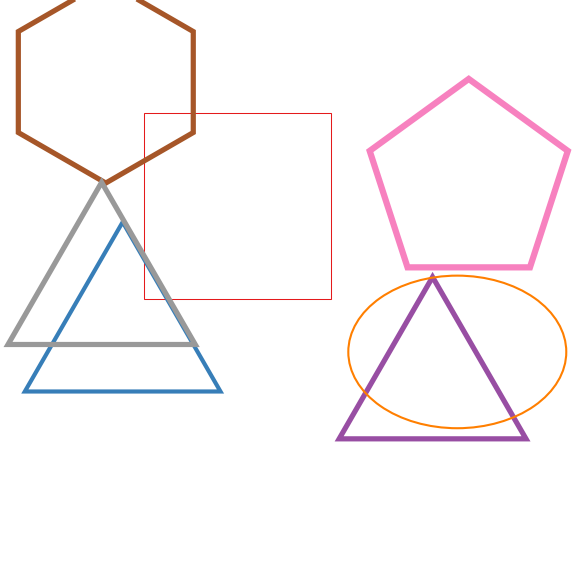[{"shape": "square", "thickness": 0.5, "radius": 0.81, "center": [0.412, 0.642]}, {"shape": "triangle", "thickness": 2, "radius": 0.98, "center": [0.212, 0.419]}, {"shape": "triangle", "thickness": 2.5, "radius": 0.93, "center": [0.749, 0.333]}, {"shape": "oval", "thickness": 1, "radius": 0.94, "center": [0.792, 0.39]}, {"shape": "hexagon", "thickness": 2.5, "radius": 0.87, "center": [0.183, 0.857]}, {"shape": "pentagon", "thickness": 3, "radius": 0.9, "center": [0.812, 0.682]}, {"shape": "triangle", "thickness": 2.5, "radius": 0.94, "center": [0.176, 0.496]}]